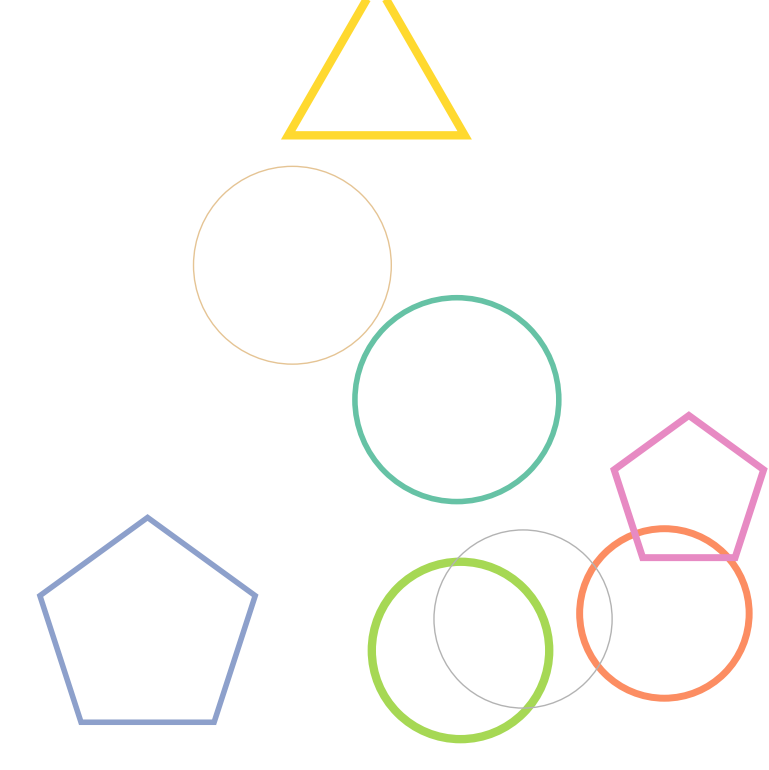[{"shape": "circle", "thickness": 2, "radius": 0.66, "center": [0.593, 0.481]}, {"shape": "circle", "thickness": 2.5, "radius": 0.55, "center": [0.863, 0.203]}, {"shape": "pentagon", "thickness": 2, "radius": 0.73, "center": [0.192, 0.181]}, {"shape": "pentagon", "thickness": 2.5, "radius": 0.51, "center": [0.895, 0.358]}, {"shape": "circle", "thickness": 3, "radius": 0.58, "center": [0.598, 0.155]}, {"shape": "triangle", "thickness": 3, "radius": 0.66, "center": [0.489, 0.89]}, {"shape": "circle", "thickness": 0.5, "radius": 0.64, "center": [0.38, 0.656]}, {"shape": "circle", "thickness": 0.5, "radius": 0.58, "center": [0.679, 0.196]}]